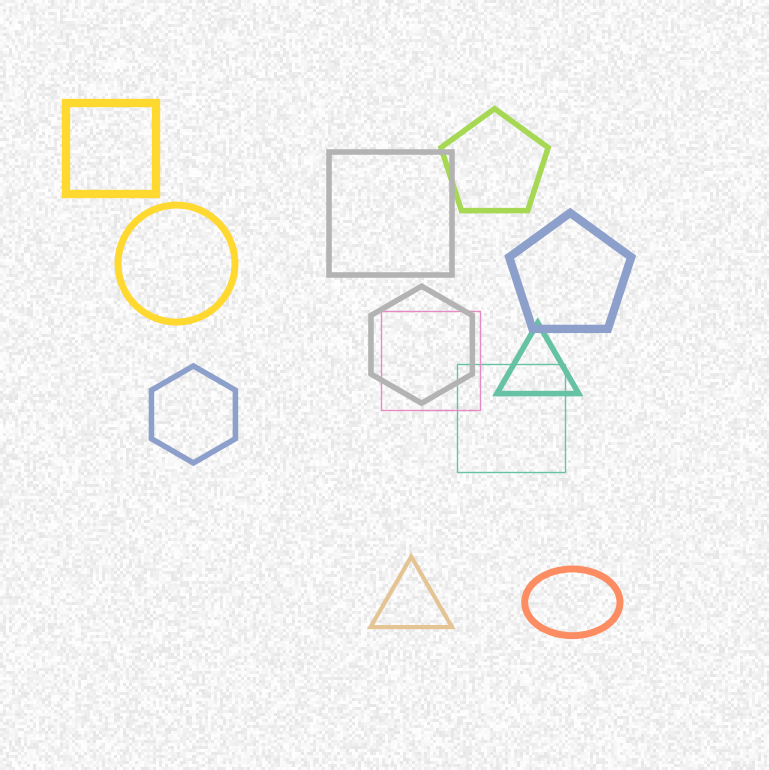[{"shape": "triangle", "thickness": 2, "radius": 0.31, "center": [0.698, 0.52]}, {"shape": "square", "thickness": 0.5, "radius": 0.35, "center": [0.664, 0.457]}, {"shape": "oval", "thickness": 2.5, "radius": 0.31, "center": [0.743, 0.218]}, {"shape": "pentagon", "thickness": 3, "radius": 0.42, "center": [0.74, 0.64]}, {"shape": "hexagon", "thickness": 2, "radius": 0.31, "center": [0.251, 0.462]}, {"shape": "square", "thickness": 0.5, "radius": 0.32, "center": [0.559, 0.532]}, {"shape": "pentagon", "thickness": 2, "radius": 0.37, "center": [0.642, 0.786]}, {"shape": "square", "thickness": 3, "radius": 0.29, "center": [0.144, 0.807]}, {"shape": "circle", "thickness": 2.5, "radius": 0.38, "center": [0.229, 0.658]}, {"shape": "triangle", "thickness": 1.5, "radius": 0.31, "center": [0.534, 0.216]}, {"shape": "square", "thickness": 2, "radius": 0.4, "center": [0.507, 0.722]}, {"shape": "hexagon", "thickness": 2, "radius": 0.38, "center": [0.548, 0.552]}]